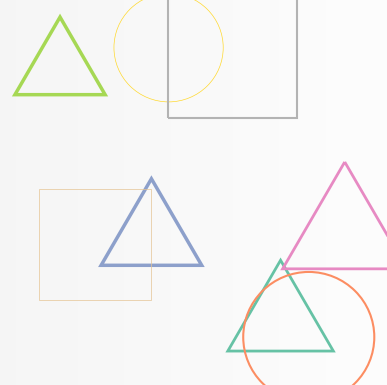[{"shape": "triangle", "thickness": 2, "radius": 0.79, "center": [0.724, 0.167]}, {"shape": "circle", "thickness": 1.5, "radius": 0.85, "center": [0.797, 0.125]}, {"shape": "triangle", "thickness": 2.5, "radius": 0.75, "center": [0.391, 0.386]}, {"shape": "triangle", "thickness": 2, "radius": 0.93, "center": [0.89, 0.394]}, {"shape": "triangle", "thickness": 2.5, "radius": 0.67, "center": [0.155, 0.821]}, {"shape": "circle", "thickness": 0.5, "radius": 0.7, "center": [0.435, 0.876]}, {"shape": "square", "thickness": 0.5, "radius": 0.72, "center": [0.244, 0.366]}, {"shape": "square", "thickness": 1.5, "radius": 0.83, "center": [0.601, 0.86]}]